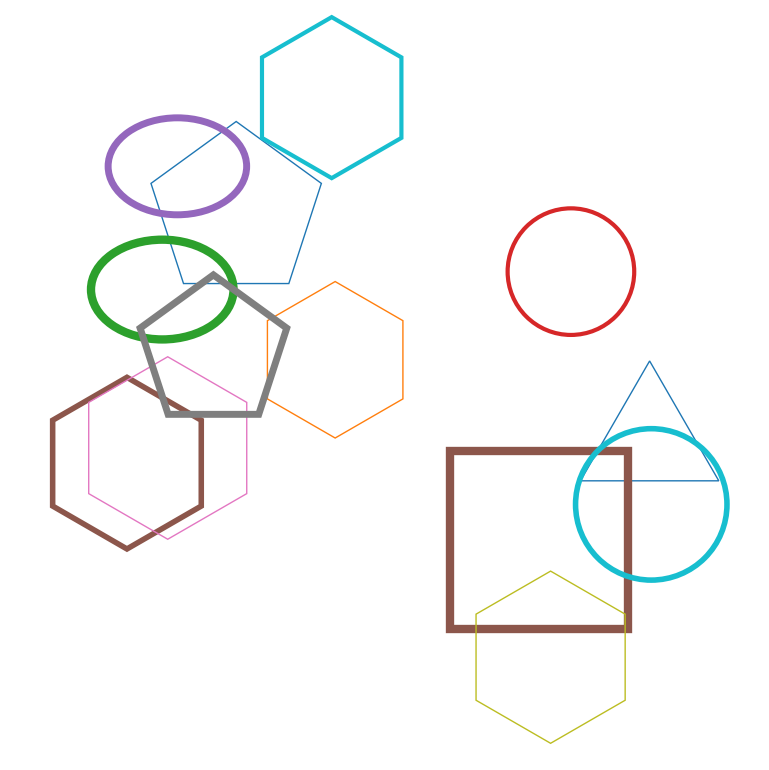[{"shape": "pentagon", "thickness": 0.5, "radius": 0.58, "center": [0.307, 0.726]}, {"shape": "triangle", "thickness": 0.5, "radius": 0.52, "center": [0.844, 0.427]}, {"shape": "hexagon", "thickness": 0.5, "radius": 0.51, "center": [0.435, 0.533]}, {"shape": "oval", "thickness": 3, "radius": 0.46, "center": [0.211, 0.624]}, {"shape": "circle", "thickness": 1.5, "radius": 0.41, "center": [0.741, 0.647]}, {"shape": "oval", "thickness": 2.5, "radius": 0.45, "center": [0.23, 0.784]}, {"shape": "square", "thickness": 3, "radius": 0.58, "center": [0.7, 0.299]}, {"shape": "hexagon", "thickness": 2, "radius": 0.56, "center": [0.165, 0.399]}, {"shape": "hexagon", "thickness": 0.5, "radius": 0.59, "center": [0.218, 0.418]}, {"shape": "pentagon", "thickness": 2.5, "radius": 0.5, "center": [0.277, 0.543]}, {"shape": "hexagon", "thickness": 0.5, "radius": 0.56, "center": [0.715, 0.146]}, {"shape": "hexagon", "thickness": 1.5, "radius": 0.52, "center": [0.431, 0.873]}, {"shape": "circle", "thickness": 2, "radius": 0.49, "center": [0.846, 0.345]}]